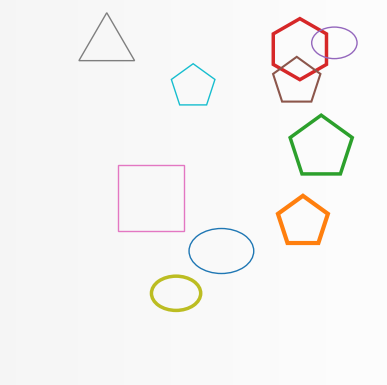[{"shape": "oval", "thickness": 1, "radius": 0.42, "center": [0.571, 0.348]}, {"shape": "pentagon", "thickness": 3, "radius": 0.34, "center": [0.782, 0.424]}, {"shape": "pentagon", "thickness": 2.5, "radius": 0.42, "center": [0.829, 0.616]}, {"shape": "hexagon", "thickness": 2.5, "radius": 0.4, "center": [0.774, 0.872]}, {"shape": "oval", "thickness": 1, "radius": 0.29, "center": [0.863, 0.889]}, {"shape": "pentagon", "thickness": 1.5, "radius": 0.32, "center": [0.766, 0.788]}, {"shape": "square", "thickness": 1, "radius": 0.42, "center": [0.391, 0.486]}, {"shape": "triangle", "thickness": 1, "radius": 0.41, "center": [0.275, 0.884]}, {"shape": "oval", "thickness": 2.5, "radius": 0.32, "center": [0.454, 0.238]}, {"shape": "pentagon", "thickness": 1, "radius": 0.3, "center": [0.498, 0.775]}]